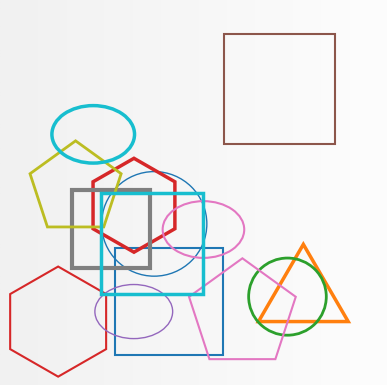[{"shape": "circle", "thickness": 1, "radius": 0.68, "center": [0.398, 0.418]}, {"shape": "square", "thickness": 1.5, "radius": 0.7, "center": [0.436, 0.217]}, {"shape": "triangle", "thickness": 2.5, "radius": 0.67, "center": [0.783, 0.232]}, {"shape": "circle", "thickness": 2, "radius": 0.5, "center": [0.742, 0.23]}, {"shape": "hexagon", "thickness": 1.5, "radius": 0.71, "center": [0.15, 0.165]}, {"shape": "hexagon", "thickness": 2.5, "radius": 0.61, "center": [0.346, 0.467]}, {"shape": "oval", "thickness": 1, "radius": 0.5, "center": [0.345, 0.191]}, {"shape": "square", "thickness": 1.5, "radius": 0.72, "center": [0.722, 0.769]}, {"shape": "oval", "thickness": 1.5, "radius": 0.53, "center": [0.525, 0.404]}, {"shape": "pentagon", "thickness": 1.5, "radius": 0.72, "center": [0.626, 0.184]}, {"shape": "square", "thickness": 3, "radius": 0.51, "center": [0.287, 0.405]}, {"shape": "pentagon", "thickness": 2, "radius": 0.62, "center": [0.195, 0.511]}, {"shape": "oval", "thickness": 2.5, "radius": 0.53, "center": [0.241, 0.651]}, {"shape": "square", "thickness": 2.5, "radius": 0.66, "center": [0.392, 0.368]}]